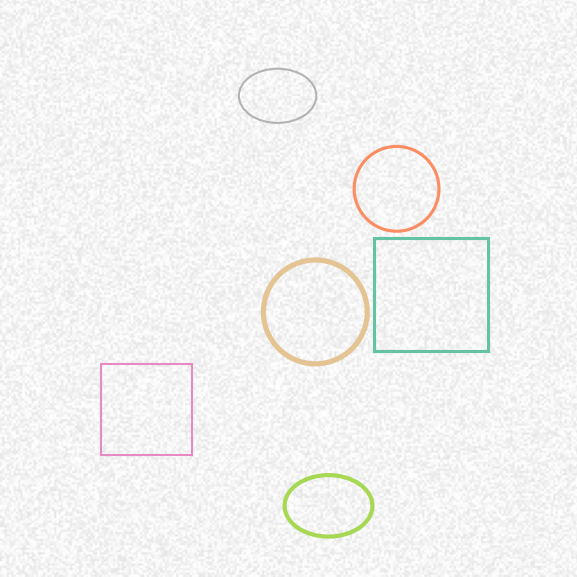[{"shape": "square", "thickness": 1.5, "radius": 0.49, "center": [0.746, 0.488]}, {"shape": "circle", "thickness": 1.5, "radius": 0.37, "center": [0.687, 0.672]}, {"shape": "square", "thickness": 1, "radius": 0.39, "center": [0.254, 0.29]}, {"shape": "oval", "thickness": 2, "radius": 0.38, "center": [0.569, 0.123]}, {"shape": "circle", "thickness": 2.5, "radius": 0.45, "center": [0.546, 0.459]}, {"shape": "oval", "thickness": 1, "radius": 0.34, "center": [0.481, 0.833]}]